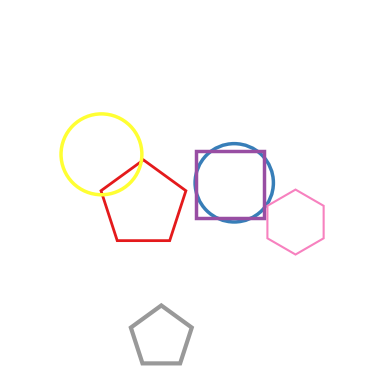[{"shape": "pentagon", "thickness": 2, "radius": 0.58, "center": [0.373, 0.469]}, {"shape": "circle", "thickness": 2.5, "radius": 0.51, "center": [0.608, 0.525]}, {"shape": "square", "thickness": 2.5, "radius": 0.44, "center": [0.597, 0.521]}, {"shape": "circle", "thickness": 2.5, "radius": 0.53, "center": [0.264, 0.599]}, {"shape": "hexagon", "thickness": 1.5, "radius": 0.42, "center": [0.768, 0.423]}, {"shape": "pentagon", "thickness": 3, "radius": 0.42, "center": [0.419, 0.123]}]